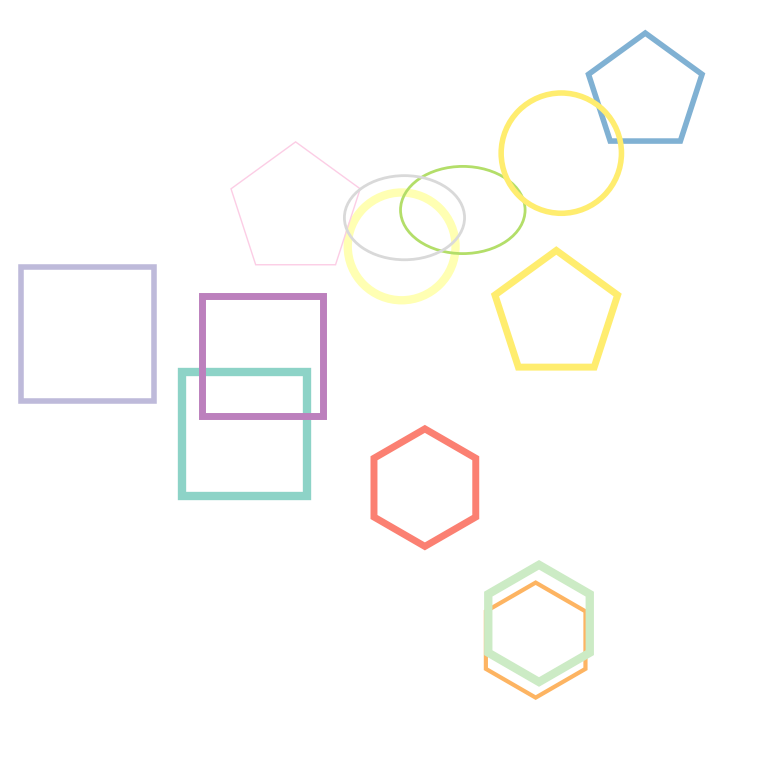[{"shape": "square", "thickness": 3, "radius": 0.4, "center": [0.317, 0.436]}, {"shape": "circle", "thickness": 3, "radius": 0.35, "center": [0.522, 0.68]}, {"shape": "square", "thickness": 2, "radius": 0.43, "center": [0.114, 0.566]}, {"shape": "hexagon", "thickness": 2.5, "radius": 0.38, "center": [0.552, 0.367]}, {"shape": "pentagon", "thickness": 2, "radius": 0.39, "center": [0.838, 0.88]}, {"shape": "hexagon", "thickness": 1.5, "radius": 0.37, "center": [0.696, 0.169]}, {"shape": "oval", "thickness": 1, "radius": 0.4, "center": [0.601, 0.727]}, {"shape": "pentagon", "thickness": 0.5, "radius": 0.44, "center": [0.384, 0.728]}, {"shape": "oval", "thickness": 1, "radius": 0.39, "center": [0.525, 0.717]}, {"shape": "square", "thickness": 2.5, "radius": 0.39, "center": [0.341, 0.538]}, {"shape": "hexagon", "thickness": 3, "radius": 0.38, "center": [0.7, 0.19]}, {"shape": "pentagon", "thickness": 2.5, "radius": 0.42, "center": [0.722, 0.591]}, {"shape": "circle", "thickness": 2, "radius": 0.39, "center": [0.729, 0.801]}]